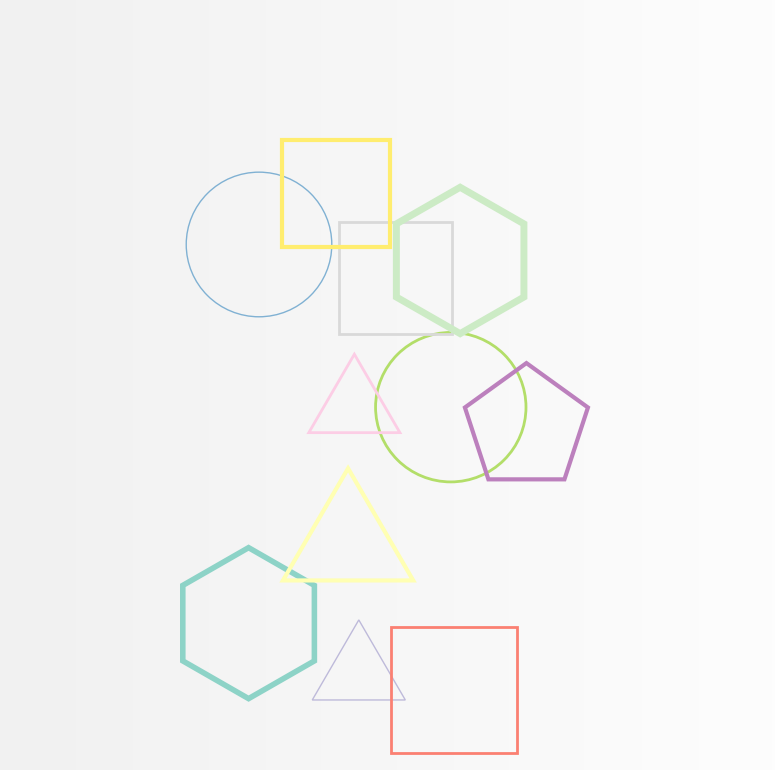[{"shape": "hexagon", "thickness": 2, "radius": 0.49, "center": [0.321, 0.191]}, {"shape": "triangle", "thickness": 1.5, "radius": 0.49, "center": [0.449, 0.295]}, {"shape": "triangle", "thickness": 0.5, "radius": 0.35, "center": [0.463, 0.126]}, {"shape": "square", "thickness": 1, "radius": 0.41, "center": [0.586, 0.104]}, {"shape": "circle", "thickness": 0.5, "radius": 0.47, "center": [0.334, 0.683]}, {"shape": "circle", "thickness": 1, "radius": 0.49, "center": [0.582, 0.471]}, {"shape": "triangle", "thickness": 1, "radius": 0.34, "center": [0.457, 0.472]}, {"shape": "square", "thickness": 1, "radius": 0.36, "center": [0.51, 0.639]}, {"shape": "pentagon", "thickness": 1.5, "radius": 0.42, "center": [0.679, 0.445]}, {"shape": "hexagon", "thickness": 2.5, "radius": 0.48, "center": [0.594, 0.662]}, {"shape": "square", "thickness": 1.5, "radius": 0.35, "center": [0.433, 0.749]}]